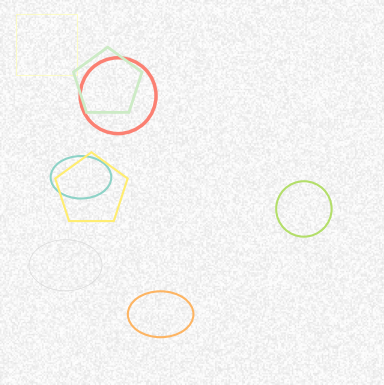[{"shape": "oval", "thickness": 1.5, "radius": 0.39, "center": [0.21, 0.54]}, {"shape": "square", "thickness": 0.5, "radius": 0.4, "center": [0.121, 0.885]}, {"shape": "circle", "thickness": 2.5, "radius": 0.49, "center": [0.307, 0.751]}, {"shape": "oval", "thickness": 1.5, "radius": 0.43, "center": [0.417, 0.184]}, {"shape": "circle", "thickness": 1.5, "radius": 0.36, "center": [0.789, 0.457]}, {"shape": "oval", "thickness": 0.5, "radius": 0.47, "center": [0.17, 0.311]}, {"shape": "pentagon", "thickness": 2, "radius": 0.47, "center": [0.28, 0.784]}, {"shape": "pentagon", "thickness": 1.5, "radius": 0.49, "center": [0.237, 0.506]}]